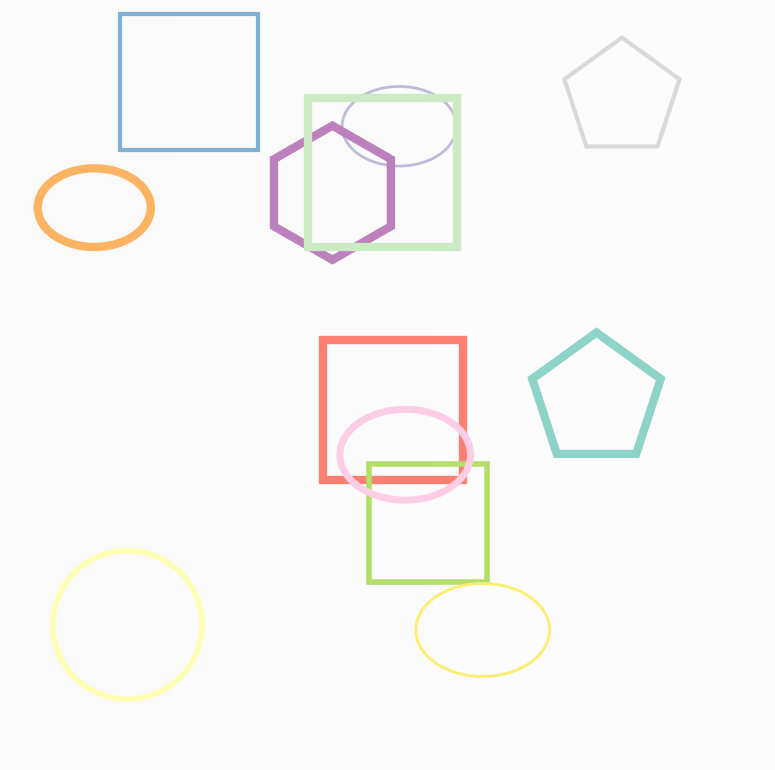[{"shape": "pentagon", "thickness": 3, "radius": 0.44, "center": [0.77, 0.481]}, {"shape": "circle", "thickness": 2, "radius": 0.48, "center": [0.164, 0.188]}, {"shape": "oval", "thickness": 1, "radius": 0.37, "center": [0.515, 0.836]}, {"shape": "square", "thickness": 3, "radius": 0.45, "center": [0.507, 0.468]}, {"shape": "square", "thickness": 1.5, "radius": 0.44, "center": [0.244, 0.893]}, {"shape": "oval", "thickness": 3, "radius": 0.36, "center": [0.122, 0.73]}, {"shape": "square", "thickness": 2, "radius": 0.38, "center": [0.552, 0.321]}, {"shape": "oval", "thickness": 2.5, "radius": 0.42, "center": [0.523, 0.409]}, {"shape": "pentagon", "thickness": 1.5, "radius": 0.39, "center": [0.802, 0.873]}, {"shape": "hexagon", "thickness": 3, "radius": 0.44, "center": [0.429, 0.75]}, {"shape": "square", "thickness": 3, "radius": 0.48, "center": [0.494, 0.776]}, {"shape": "oval", "thickness": 1, "radius": 0.43, "center": [0.623, 0.182]}]